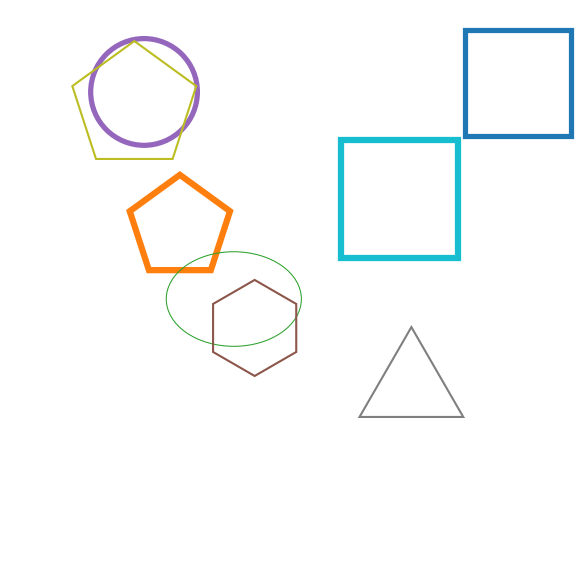[{"shape": "square", "thickness": 2.5, "radius": 0.46, "center": [0.896, 0.856]}, {"shape": "pentagon", "thickness": 3, "radius": 0.46, "center": [0.311, 0.605]}, {"shape": "oval", "thickness": 0.5, "radius": 0.58, "center": [0.405, 0.481]}, {"shape": "circle", "thickness": 2.5, "radius": 0.46, "center": [0.249, 0.84]}, {"shape": "hexagon", "thickness": 1, "radius": 0.42, "center": [0.441, 0.431]}, {"shape": "triangle", "thickness": 1, "radius": 0.52, "center": [0.712, 0.329]}, {"shape": "pentagon", "thickness": 1, "radius": 0.56, "center": [0.233, 0.815]}, {"shape": "square", "thickness": 3, "radius": 0.51, "center": [0.692, 0.655]}]